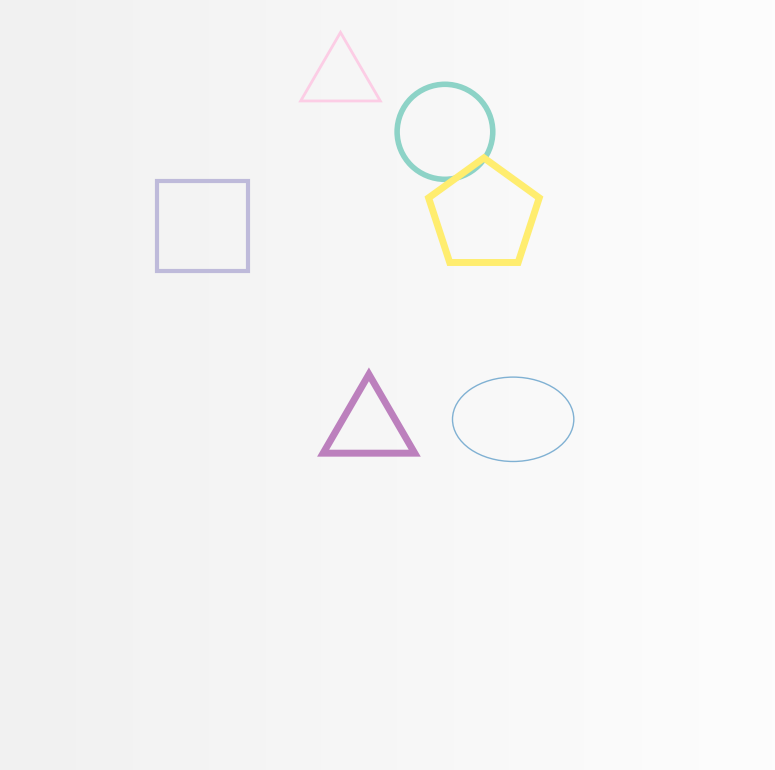[{"shape": "circle", "thickness": 2, "radius": 0.31, "center": [0.574, 0.829]}, {"shape": "square", "thickness": 1.5, "radius": 0.29, "center": [0.261, 0.706]}, {"shape": "oval", "thickness": 0.5, "radius": 0.39, "center": [0.662, 0.455]}, {"shape": "triangle", "thickness": 1, "radius": 0.3, "center": [0.439, 0.899]}, {"shape": "triangle", "thickness": 2.5, "radius": 0.34, "center": [0.476, 0.446]}, {"shape": "pentagon", "thickness": 2.5, "radius": 0.38, "center": [0.624, 0.72]}]